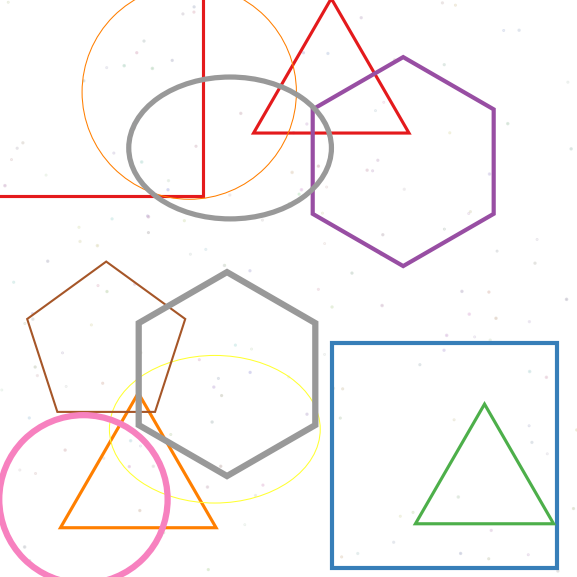[{"shape": "triangle", "thickness": 1.5, "radius": 0.78, "center": [0.574, 0.846]}, {"shape": "square", "thickness": 1.5, "radius": 0.9, "center": [0.171, 0.84]}, {"shape": "square", "thickness": 2, "radius": 0.97, "center": [0.769, 0.21]}, {"shape": "triangle", "thickness": 1.5, "radius": 0.69, "center": [0.839, 0.161]}, {"shape": "hexagon", "thickness": 2, "radius": 0.9, "center": [0.698, 0.719]}, {"shape": "circle", "thickness": 0.5, "radius": 0.93, "center": [0.328, 0.84]}, {"shape": "triangle", "thickness": 1.5, "radius": 0.78, "center": [0.239, 0.163]}, {"shape": "oval", "thickness": 0.5, "radius": 0.91, "center": [0.372, 0.256]}, {"shape": "pentagon", "thickness": 1, "radius": 0.72, "center": [0.184, 0.402]}, {"shape": "circle", "thickness": 3, "radius": 0.73, "center": [0.144, 0.134]}, {"shape": "oval", "thickness": 2.5, "radius": 0.88, "center": [0.398, 0.743]}, {"shape": "hexagon", "thickness": 3, "radius": 0.88, "center": [0.393, 0.351]}]